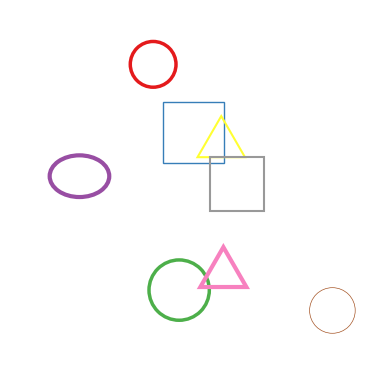[{"shape": "circle", "thickness": 2.5, "radius": 0.3, "center": [0.398, 0.833]}, {"shape": "square", "thickness": 1, "radius": 0.4, "center": [0.503, 0.656]}, {"shape": "circle", "thickness": 2.5, "radius": 0.39, "center": [0.465, 0.247]}, {"shape": "oval", "thickness": 3, "radius": 0.39, "center": [0.206, 0.542]}, {"shape": "triangle", "thickness": 1.5, "radius": 0.36, "center": [0.575, 0.627]}, {"shape": "circle", "thickness": 0.5, "radius": 0.3, "center": [0.863, 0.194]}, {"shape": "triangle", "thickness": 3, "radius": 0.35, "center": [0.58, 0.289]}, {"shape": "square", "thickness": 1.5, "radius": 0.35, "center": [0.615, 0.523]}]